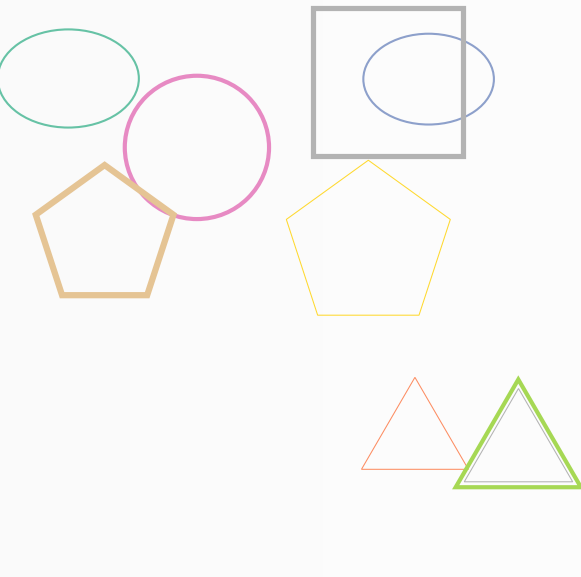[{"shape": "oval", "thickness": 1, "radius": 0.61, "center": [0.117, 0.863]}, {"shape": "triangle", "thickness": 0.5, "radius": 0.53, "center": [0.714, 0.24]}, {"shape": "oval", "thickness": 1, "radius": 0.56, "center": [0.737, 0.862]}, {"shape": "circle", "thickness": 2, "radius": 0.62, "center": [0.339, 0.744]}, {"shape": "triangle", "thickness": 2, "radius": 0.62, "center": [0.892, 0.218]}, {"shape": "pentagon", "thickness": 0.5, "radius": 0.74, "center": [0.634, 0.573]}, {"shape": "pentagon", "thickness": 3, "radius": 0.62, "center": [0.18, 0.589]}, {"shape": "triangle", "thickness": 0.5, "radius": 0.54, "center": [0.892, 0.219]}, {"shape": "square", "thickness": 2.5, "radius": 0.64, "center": [0.668, 0.857]}]